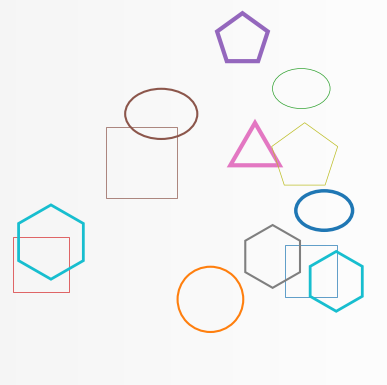[{"shape": "square", "thickness": 0.5, "radius": 0.34, "center": [0.803, 0.296]}, {"shape": "oval", "thickness": 2.5, "radius": 0.37, "center": [0.837, 0.453]}, {"shape": "circle", "thickness": 1.5, "radius": 0.42, "center": [0.543, 0.222]}, {"shape": "oval", "thickness": 0.5, "radius": 0.37, "center": [0.778, 0.77]}, {"shape": "square", "thickness": 0.5, "radius": 0.36, "center": [0.106, 0.313]}, {"shape": "pentagon", "thickness": 3, "radius": 0.34, "center": [0.626, 0.897]}, {"shape": "oval", "thickness": 1.5, "radius": 0.47, "center": [0.416, 0.704]}, {"shape": "square", "thickness": 0.5, "radius": 0.46, "center": [0.365, 0.577]}, {"shape": "triangle", "thickness": 3, "radius": 0.37, "center": [0.658, 0.607]}, {"shape": "hexagon", "thickness": 1.5, "radius": 0.41, "center": [0.704, 0.334]}, {"shape": "pentagon", "thickness": 0.5, "radius": 0.45, "center": [0.786, 0.592]}, {"shape": "hexagon", "thickness": 2, "radius": 0.48, "center": [0.131, 0.371]}, {"shape": "hexagon", "thickness": 2, "radius": 0.39, "center": [0.868, 0.269]}]